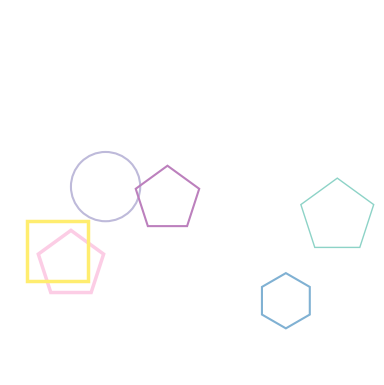[{"shape": "pentagon", "thickness": 1, "radius": 0.5, "center": [0.876, 0.438]}, {"shape": "circle", "thickness": 1.5, "radius": 0.45, "center": [0.274, 0.515]}, {"shape": "hexagon", "thickness": 1.5, "radius": 0.36, "center": [0.743, 0.219]}, {"shape": "pentagon", "thickness": 2.5, "radius": 0.45, "center": [0.184, 0.312]}, {"shape": "pentagon", "thickness": 1.5, "radius": 0.43, "center": [0.435, 0.483]}, {"shape": "square", "thickness": 2.5, "radius": 0.39, "center": [0.149, 0.347]}]